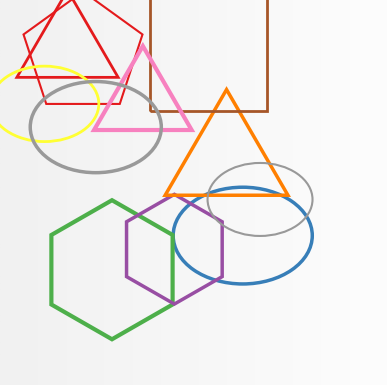[{"shape": "pentagon", "thickness": 1.5, "radius": 0.81, "center": [0.214, 0.861]}, {"shape": "triangle", "thickness": 2, "radius": 0.75, "center": [0.174, 0.875]}, {"shape": "oval", "thickness": 2.5, "radius": 0.9, "center": [0.626, 0.388]}, {"shape": "hexagon", "thickness": 3, "radius": 0.9, "center": [0.289, 0.299]}, {"shape": "hexagon", "thickness": 2.5, "radius": 0.71, "center": [0.45, 0.353]}, {"shape": "triangle", "thickness": 2.5, "radius": 0.91, "center": [0.585, 0.584]}, {"shape": "oval", "thickness": 2, "radius": 0.7, "center": [0.115, 0.73]}, {"shape": "square", "thickness": 2, "radius": 0.76, "center": [0.538, 0.862]}, {"shape": "triangle", "thickness": 3, "radius": 0.73, "center": [0.369, 0.735]}, {"shape": "oval", "thickness": 1.5, "radius": 0.68, "center": [0.671, 0.482]}, {"shape": "oval", "thickness": 2.5, "radius": 0.85, "center": [0.247, 0.67]}]